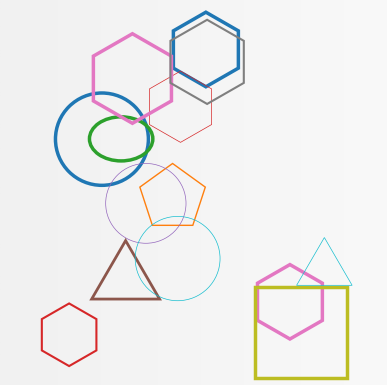[{"shape": "hexagon", "thickness": 2.5, "radius": 0.48, "center": [0.531, 0.871]}, {"shape": "circle", "thickness": 2.5, "radius": 0.6, "center": [0.263, 0.639]}, {"shape": "pentagon", "thickness": 1, "radius": 0.44, "center": [0.445, 0.487]}, {"shape": "oval", "thickness": 2.5, "radius": 0.41, "center": [0.313, 0.639]}, {"shape": "hexagon", "thickness": 1.5, "radius": 0.41, "center": [0.178, 0.13]}, {"shape": "hexagon", "thickness": 0.5, "radius": 0.46, "center": [0.466, 0.723]}, {"shape": "circle", "thickness": 0.5, "radius": 0.52, "center": [0.376, 0.472]}, {"shape": "triangle", "thickness": 2, "radius": 0.51, "center": [0.324, 0.274]}, {"shape": "hexagon", "thickness": 2.5, "radius": 0.48, "center": [0.748, 0.216]}, {"shape": "hexagon", "thickness": 2.5, "radius": 0.58, "center": [0.342, 0.796]}, {"shape": "hexagon", "thickness": 1.5, "radius": 0.55, "center": [0.534, 0.839]}, {"shape": "square", "thickness": 2.5, "radius": 0.59, "center": [0.777, 0.137]}, {"shape": "circle", "thickness": 0.5, "radius": 0.55, "center": [0.458, 0.328]}, {"shape": "triangle", "thickness": 0.5, "radius": 0.41, "center": [0.837, 0.3]}]